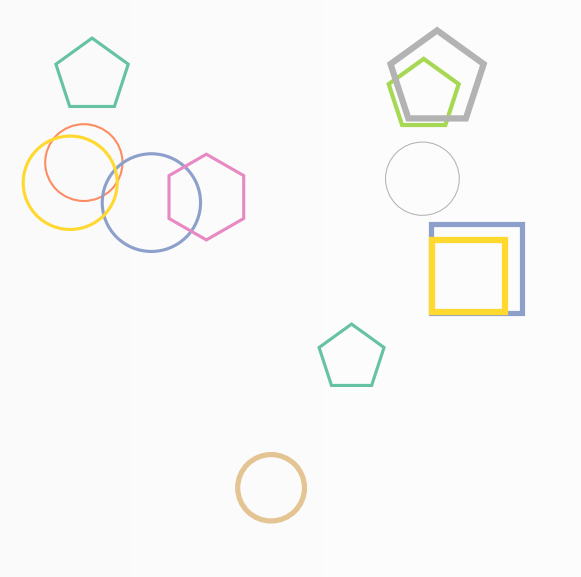[{"shape": "pentagon", "thickness": 1.5, "radius": 0.33, "center": [0.158, 0.868]}, {"shape": "pentagon", "thickness": 1.5, "radius": 0.29, "center": [0.605, 0.379]}, {"shape": "circle", "thickness": 1, "radius": 0.33, "center": [0.144, 0.718]}, {"shape": "square", "thickness": 2.5, "radius": 0.39, "center": [0.82, 0.534]}, {"shape": "circle", "thickness": 1.5, "radius": 0.42, "center": [0.26, 0.648]}, {"shape": "hexagon", "thickness": 1.5, "radius": 0.37, "center": [0.355, 0.658]}, {"shape": "pentagon", "thickness": 2, "radius": 0.32, "center": [0.729, 0.834]}, {"shape": "square", "thickness": 3, "radius": 0.31, "center": [0.806, 0.521]}, {"shape": "circle", "thickness": 1.5, "radius": 0.4, "center": [0.121, 0.683]}, {"shape": "circle", "thickness": 2.5, "radius": 0.29, "center": [0.466, 0.154]}, {"shape": "pentagon", "thickness": 3, "radius": 0.42, "center": [0.752, 0.862]}, {"shape": "circle", "thickness": 0.5, "radius": 0.32, "center": [0.727, 0.69]}]